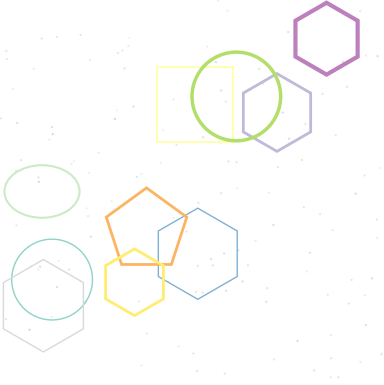[{"shape": "circle", "thickness": 1, "radius": 0.52, "center": [0.135, 0.274]}, {"shape": "square", "thickness": 1.5, "radius": 0.49, "center": [0.507, 0.729]}, {"shape": "hexagon", "thickness": 2, "radius": 0.5, "center": [0.719, 0.708]}, {"shape": "hexagon", "thickness": 1, "radius": 0.59, "center": [0.514, 0.341]}, {"shape": "pentagon", "thickness": 2, "radius": 0.55, "center": [0.381, 0.402]}, {"shape": "circle", "thickness": 2.5, "radius": 0.58, "center": [0.614, 0.749]}, {"shape": "hexagon", "thickness": 1, "radius": 0.6, "center": [0.113, 0.206]}, {"shape": "hexagon", "thickness": 3, "radius": 0.47, "center": [0.848, 0.9]}, {"shape": "oval", "thickness": 1.5, "radius": 0.49, "center": [0.109, 0.503]}, {"shape": "hexagon", "thickness": 2, "radius": 0.43, "center": [0.349, 0.267]}]